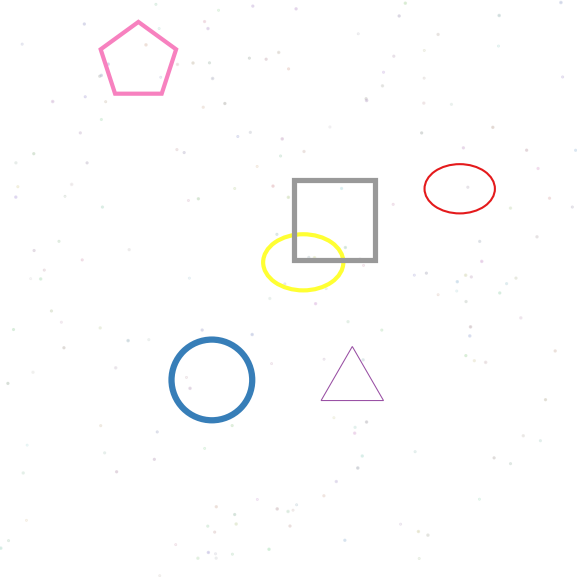[{"shape": "oval", "thickness": 1, "radius": 0.3, "center": [0.796, 0.672]}, {"shape": "circle", "thickness": 3, "radius": 0.35, "center": [0.367, 0.341]}, {"shape": "triangle", "thickness": 0.5, "radius": 0.31, "center": [0.61, 0.337]}, {"shape": "oval", "thickness": 2, "radius": 0.35, "center": [0.525, 0.545]}, {"shape": "pentagon", "thickness": 2, "radius": 0.34, "center": [0.24, 0.892]}, {"shape": "square", "thickness": 2.5, "radius": 0.35, "center": [0.579, 0.618]}]